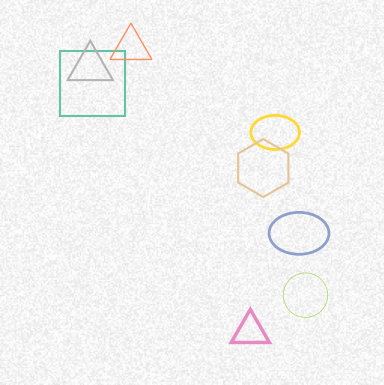[{"shape": "square", "thickness": 1.5, "radius": 0.42, "center": [0.241, 0.783]}, {"shape": "triangle", "thickness": 1, "radius": 0.31, "center": [0.34, 0.877]}, {"shape": "oval", "thickness": 2, "radius": 0.39, "center": [0.777, 0.394]}, {"shape": "triangle", "thickness": 2.5, "radius": 0.29, "center": [0.65, 0.139]}, {"shape": "circle", "thickness": 0.5, "radius": 0.29, "center": [0.794, 0.233]}, {"shape": "oval", "thickness": 2, "radius": 0.32, "center": [0.715, 0.656]}, {"shape": "hexagon", "thickness": 1.5, "radius": 0.38, "center": [0.684, 0.564]}, {"shape": "triangle", "thickness": 1.5, "radius": 0.34, "center": [0.234, 0.826]}]